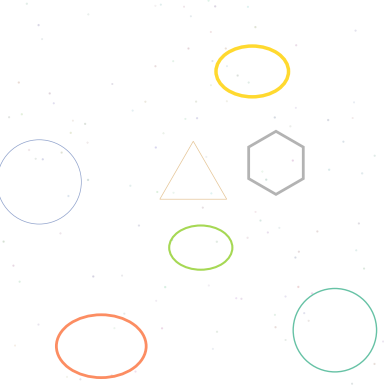[{"shape": "circle", "thickness": 1, "radius": 0.54, "center": [0.87, 0.142]}, {"shape": "oval", "thickness": 2, "radius": 0.58, "center": [0.263, 0.101]}, {"shape": "circle", "thickness": 0.5, "radius": 0.55, "center": [0.102, 0.527]}, {"shape": "oval", "thickness": 1.5, "radius": 0.41, "center": [0.522, 0.357]}, {"shape": "oval", "thickness": 2.5, "radius": 0.47, "center": [0.655, 0.814]}, {"shape": "triangle", "thickness": 0.5, "radius": 0.5, "center": [0.502, 0.533]}, {"shape": "hexagon", "thickness": 2, "radius": 0.41, "center": [0.717, 0.577]}]